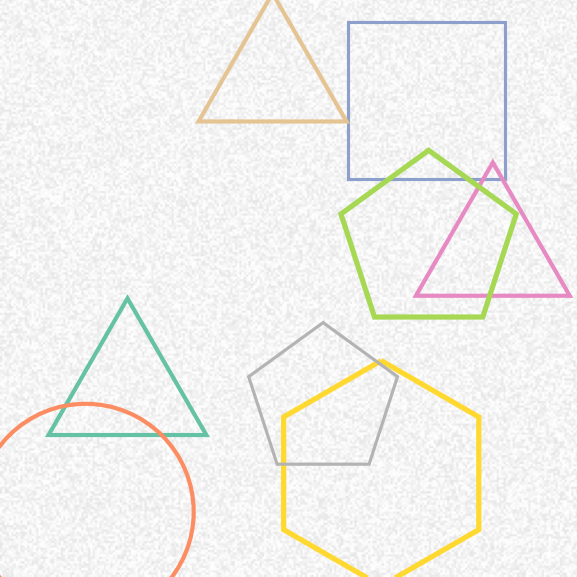[{"shape": "triangle", "thickness": 2, "radius": 0.79, "center": [0.221, 0.325]}, {"shape": "circle", "thickness": 2, "radius": 0.94, "center": [0.148, 0.113]}, {"shape": "square", "thickness": 1.5, "radius": 0.68, "center": [0.738, 0.825]}, {"shape": "triangle", "thickness": 2, "radius": 0.77, "center": [0.853, 0.564]}, {"shape": "pentagon", "thickness": 2.5, "radius": 0.8, "center": [0.742, 0.579]}, {"shape": "hexagon", "thickness": 2.5, "radius": 0.98, "center": [0.66, 0.18]}, {"shape": "triangle", "thickness": 2, "radius": 0.74, "center": [0.472, 0.863]}, {"shape": "pentagon", "thickness": 1.5, "radius": 0.68, "center": [0.559, 0.305]}]